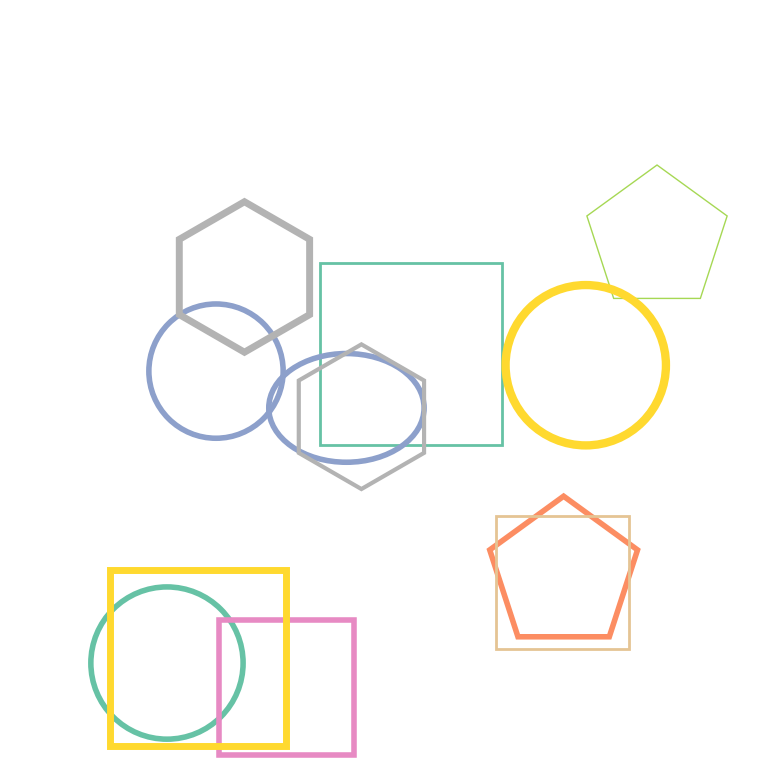[{"shape": "square", "thickness": 1, "radius": 0.59, "center": [0.533, 0.54]}, {"shape": "circle", "thickness": 2, "radius": 0.49, "center": [0.217, 0.139]}, {"shape": "pentagon", "thickness": 2, "radius": 0.5, "center": [0.732, 0.255]}, {"shape": "oval", "thickness": 2, "radius": 0.5, "center": [0.45, 0.47]}, {"shape": "circle", "thickness": 2, "radius": 0.44, "center": [0.281, 0.518]}, {"shape": "square", "thickness": 2, "radius": 0.44, "center": [0.372, 0.107]}, {"shape": "pentagon", "thickness": 0.5, "radius": 0.48, "center": [0.853, 0.69]}, {"shape": "circle", "thickness": 3, "radius": 0.52, "center": [0.761, 0.526]}, {"shape": "square", "thickness": 2.5, "radius": 0.57, "center": [0.257, 0.146]}, {"shape": "square", "thickness": 1, "radius": 0.43, "center": [0.731, 0.244]}, {"shape": "hexagon", "thickness": 2.5, "radius": 0.49, "center": [0.317, 0.64]}, {"shape": "hexagon", "thickness": 1.5, "radius": 0.47, "center": [0.469, 0.459]}]